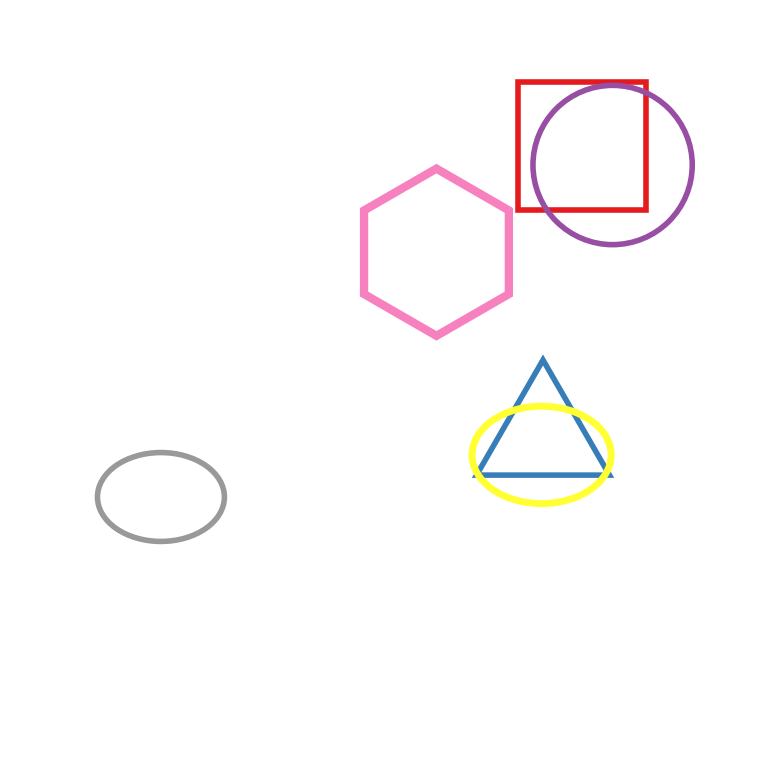[{"shape": "square", "thickness": 2, "radius": 0.41, "center": [0.755, 0.81]}, {"shape": "triangle", "thickness": 2, "radius": 0.5, "center": [0.705, 0.433]}, {"shape": "circle", "thickness": 2, "radius": 0.52, "center": [0.796, 0.786]}, {"shape": "oval", "thickness": 2.5, "radius": 0.45, "center": [0.703, 0.409]}, {"shape": "hexagon", "thickness": 3, "radius": 0.54, "center": [0.567, 0.672]}, {"shape": "oval", "thickness": 2, "radius": 0.41, "center": [0.209, 0.355]}]